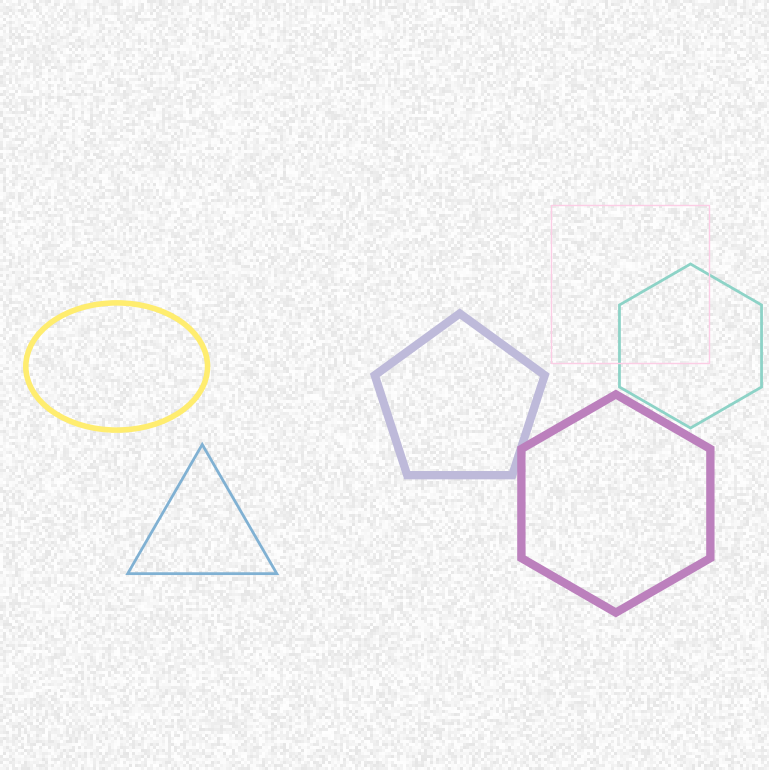[{"shape": "hexagon", "thickness": 1, "radius": 0.53, "center": [0.897, 0.551]}, {"shape": "pentagon", "thickness": 3, "radius": 0.58, "center": [0.597, 0.477]}, {"shape": "triangle", "thickness": 1, "radius": 0.56, "center": [0.263, 0.311]}, {"shape": "square", "thickness": 0.5, "radius": 0.51, "center": [0.818, 0.631]}, {"shape": "hexagon", "thickness": 3, "radius": 0.71, "center": [0.8, 0.346]}, {"shape": "oval", "thickness": 2, "radius": 0.59, "center": [0.152, 0.524]}]